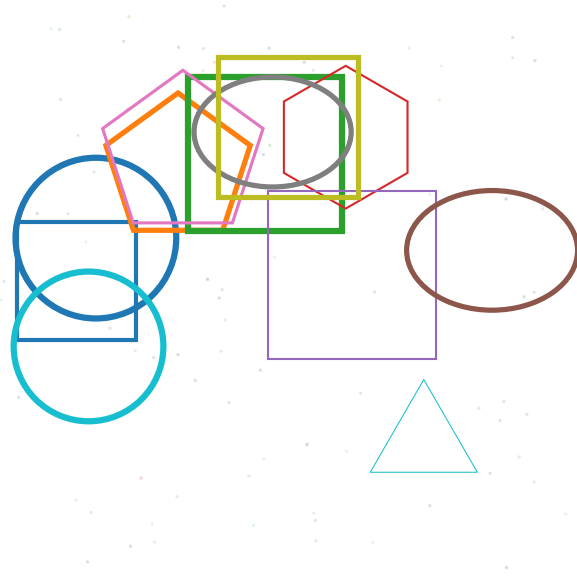[{"shape": "circle", "thickness": 3, "radius": 0.7, "center": [0.166, 0.587]}, {"shape": "square", "thickness": 2, "radius": 0.51, "center": [0.133, 0.513]}, {"shape": "pentagon", "thickness": 2.5, "radius": 0.66, "center": [0.308, 0.707]}, {"shape": "square", "thickness": 3, "radius": 0.67, "center": [0.459, 0.733]}, {"shape": "hexagon", "thickness": 1, "radius": 0.62, "center": [0.599, 0.762]}, {"shape": "square", "thickness": 1, "radius": 0.73, "center": [0.609, 0.522]}, {"shape": "oval", "thickness": 2.5, "radius": 0.74, "center": [0.852, 0.566]}, {"shape": "pentagon", "thickness": 1.5, "radius": 0.73, "center": [0.317, 0.731]}, {"shape": "oval", "thickness": 2.5, "radius": 0.68, "center": [0.472, 0.771]}, {"shape": "square", "thickness": 2.5, "radius": 0.61, "center": [0.499, 0.779]}, {"shape": "circle", "thickness": 3, "radius": 0.65, "center": [0.153, 0.399]}, {"shape": "triangle", "thickness": 0.5, "radius": 0.54, "center": [0.734, 0.235]}]